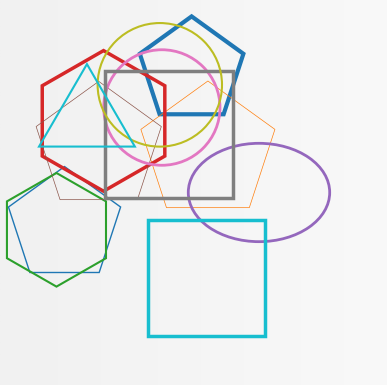[{"shape": "pentagon", "thickness": 3, "radius": 0.7, "center": [0.494, 0.817]}, {"shape": "pentagon", "thickness": 1, "radius": 0.76, "center": [0.167, 0.415]}, {"shape": "pentagon", "thickness": 0.5, "radius": 0.91, "center": [0.537, 0.608]}, {"shape": "hexagon", "thickness": 1.5, "radius": 0.74, "center": [0.146, 0.403]}, {"shape": "hexagon", "thickness": 2.5, "radius": 0.91, "center": [0.267, 0.686]}, {"shape": "oval", "thickness": 2, "radius": 0.91, "center": [0.668, 0.5]}, {"shape": "pentagon", "thickness": 0.5, "radius": 0.85, "center": [0.255, 0.619]}, {"shape": "circle", "thickness": 2, "radius": 0.75, "center": [0.418, 0.721]}, {"shape": "square", "thickness": 2.5, "radius": 0.82, "center": [0.436, 0.651]}, {"shape": "circle", "thickness": 1.5, "radius": 0.8, "center": [0.412, 0.78]}, {"shape": "square", "thickness": 2.5, "radius": 0.75, "center": [0.533, 0.278]}, {"shape": "triangle", "thickness": 1.5, "radius": 0.71, "center": [0.224, 0.691]}]